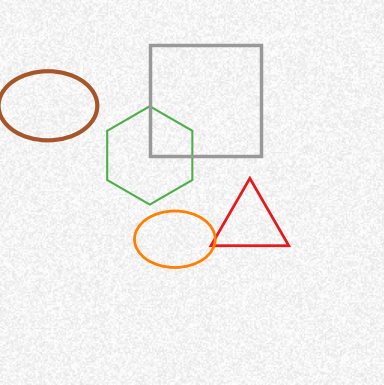[{"shape": "triangle", "thickness": 2, "radius": 0.58, "center": [0.649, 0.42]}, {"shape": "hexagon", "thickness": 1.5, "radius": 0.64, "center": [0.389, 0.596]}, {"shape": "oval", "thickness": 2, "radius": 0.52, "center": [0.454, 0.379]}, {"shape": "oval", "thickness": 3, "radius": 0.64, "center": [0.125, 0.725]}, {"shape": "square", "thickness": 2.5, "radius": 0.72, "center": [0.534, 0.738]}]